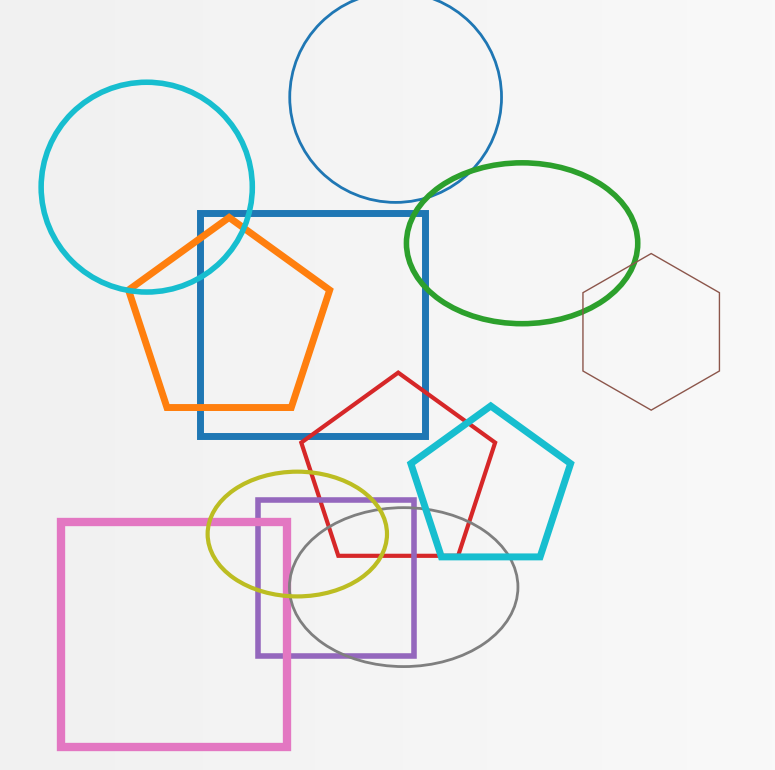[{"shape": "square", "thickness": 2.5, "radius": 0.72, "center": [0.404, 0.579]}, {"shape": "circle", "thickness": 1, "radius": 0.68, "center": [0.51, 0.874]}, {"shape": "pentagon", "thickness": 2.5, "radius": 0.68, "center": [0.296, 0.581]}, {"shape": "oval", "thickness": 2, "radius": 0.75, "center": [0.674, 0.684]}, {"shape": "pentagon", "thickness": 1.5, "radius": 0.66, "center": [0.514, 0.385]}, {"shape": "square", "thickness": 2, "radius": 0.5, "center": [0.434, 0.25]}, {"shape": "hexagon", "thickness": 0.5, "radius": 0.51, "center": [0.84, 0.569]}, {"shape": "square", "thickness": 3, "radius": 0.73, "center": [0.225, 0.176]}, {"shape": "oval", "thickness": 1, "radius": 0.74, "center": [0.521, 0.238]}, {"shape": "oval", "thickness": 1.5, "radius": 0.58, "center": [0.384, 0.306]}, {"shape": "circle", "thickness": 2, "radius": 0.68, "center": [0.189, 0.757]}, {"shape": "pentagon", "thickness": 2.5, "radius": 0.54, "center": [0.633, 0.364]}]